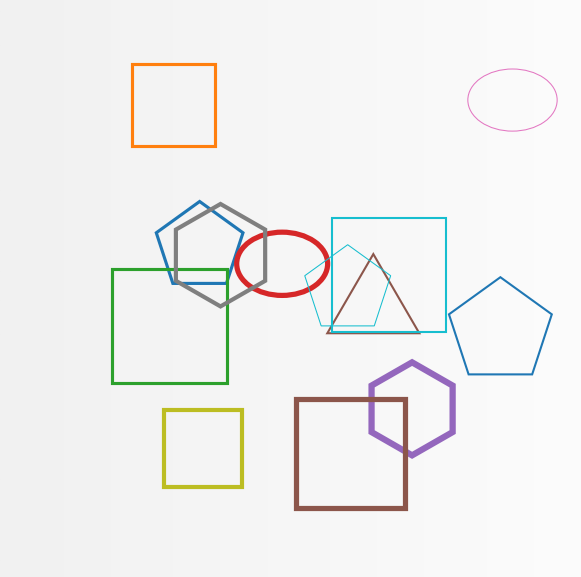[{"shape": "pentagon", "thickness": 1.5, "radius": 0.39, "center": [0.343, 0.572]}, {"shape": "pentagon", "thickness": 1, "radius": 0.47, "center": [0.861, 0.426]}, {"shape": "square", "thickness": 1.5, "radius": 0.35, "center": [0.298, 0.817]}, {"shape": "square", "thickness": 1.5, "radius": 0.49, "center": [0.291, 0.435]}, {"shape": "oval", "thickness": 2.5, "radius": 0.39, "center": [0.485, 0.542]}, {"shape": "hexagon", "thickness": 3, "radius": 0.4, "center": [0.709, 0.291]}, {"shape": "triangle", "thickness": 1, "radius": 0.46, "center": [0.642, 0.468]}, {"shape": "square", "thickness": 2.5, "radius": 0.47, "center": [0.603, 0.213]}, {"shape": "oval", "thickness": 0.5, "radius": 0.38, "center": [0.882, 0.826]}, {"shape": "hexagon", "thickness": 2, "radius": 0.44, "center": [0.379, 0.557]}, {"shape": "square", "thickness": 2, "radius": 0.33, "center": [0.349, 0.223]}, {"shape": "square", "thickness": 1, "radius": 0.49, "center": [0.669, 0.523]}, {"shape": "pentagon", "thickness": 0.5, "radius": 0.39, "center": [0.598, 0.498]}]